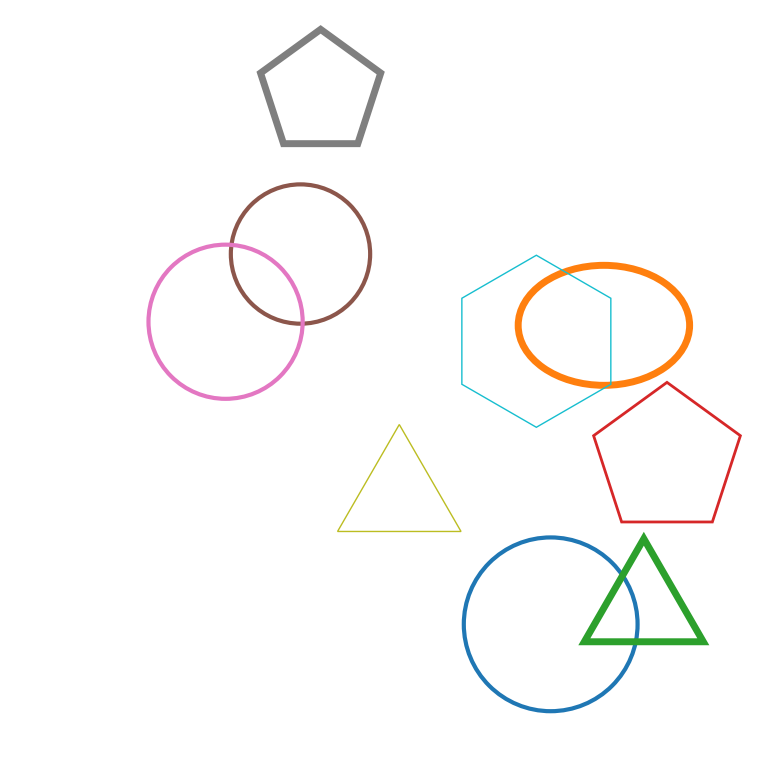[{"shape": "circle", "thickness": 1.5, "radius": 0.56, "center": [0.715, 0.189]}, {"shape": "oval", "thickness": 2.5, "radius": 0.56, "center": [0.784, 0.577]}, {"shape": "triangle", "thickness": 2.5, "radius": 0.45, "center": [0.836, 0.211]}, {"shape": "pentagon", "thickness": 1, "radius": 0.5, "center": [0.866, 0.403]}, {"shape": "circle", "thickness": 1.5, "radius": 0.45, "center": [0.39, 0.67]}, {"shape": "circle", "thickness": 1.5, "radius": 0.5, "center": [0.293, 0.582]}, {"shape": "pentagon", "thickness": 2.5, "radius": 0.41, "center": [0.416, 0.88]}, {"shape": "triangle", "thickness": 0.5, "radius": 0.46, "center": [0.519, 0.356]}, {"shape": "hexagon", "thickness": 0.5, "radius": 0.56, "center": [0.697, 0.557]}]